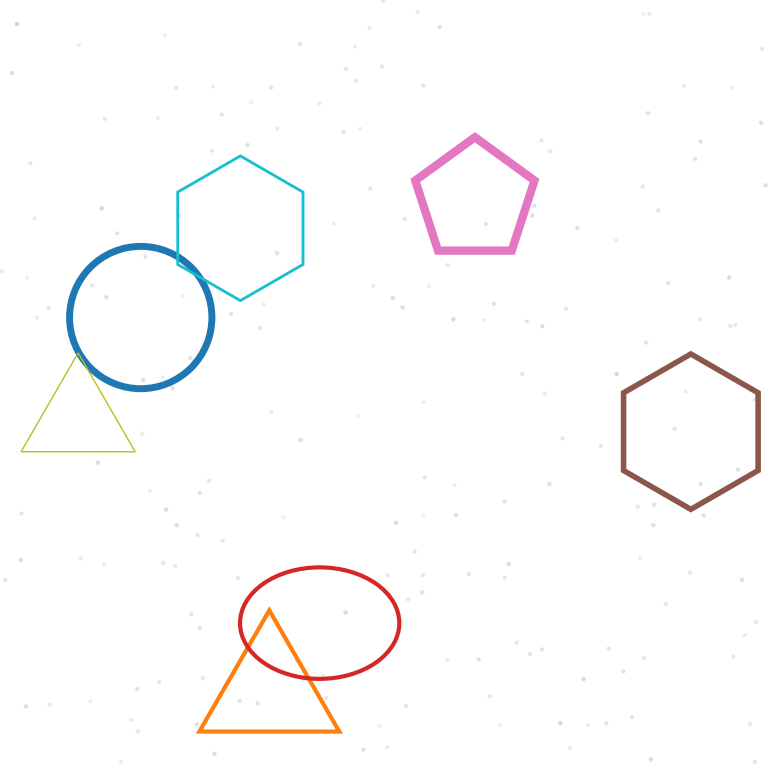[{"shape": "circle", "thickness": 2.5, "radius": 0.46, "center": [0.183, 0.588]}, {"shape": "triangle", "thickness": 1.5, "radius": 0.52, "center": [0.35, 0.102]}, {"shape": "oval", "thickness": 1.5, "radius": 0.52, "center": [0.415, 0.191]}, {"shape": "hexagon", "thickness": 2, "radius": 0.5, "center": [0.897, 0.439]}, {"shape": "pentagon", "thickness": 3, "radius": 0.41, "center": [0.617, 0.74]}, {"shape": "triangle", "thickness": 0.5, "radius": 0.43, "center": [0.101, 0.456]}, {"shape": "hexagon", "thickness": 1, "radius": 0.47, "center": [0.312, 0.704]}]